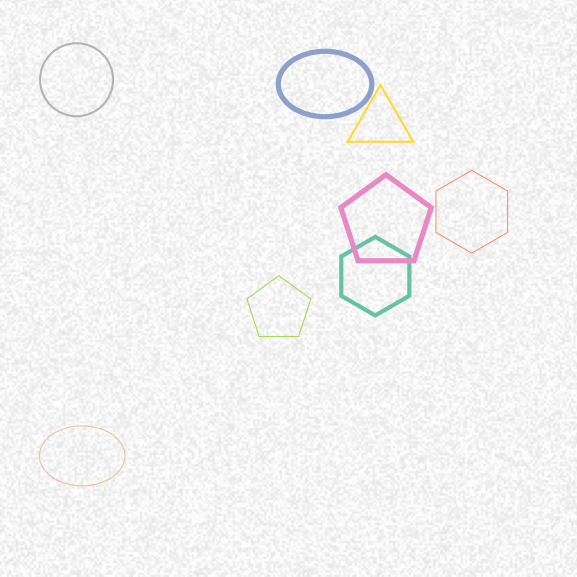[{"shape": "hexagon", "thickness": 2, "radius": 0.34, "center": [0.65, 0.521]}, {"shape": "hexagon", "thickness": 0.5, "radius": 0.36, "center": [0.817, 0.632]}, {"shape": "oval", "thickness": 2.5, "radius": 0.4, "center": [0.563, 0.854]}, {"shape": "pentagon", "thickness": 2.5, "radius": 0.41, "center": [0.668, 0.614]}, {"shape": "pentagon", "thickness": 0.5, "radius": 0.29, "center": [0.483, 0.464]}, {"shape": "triangle", "thickness": 1, "radius": 0.33, "center": [0.659, 0.786]}, {"shape": "oval", "thickness": 0.5, "radius": 0.37, "center": [0.142, 0.21]}, {"shape": "circle", "thickness": 1, "radius": 0.32, "center": [0.133, 0.861]}]